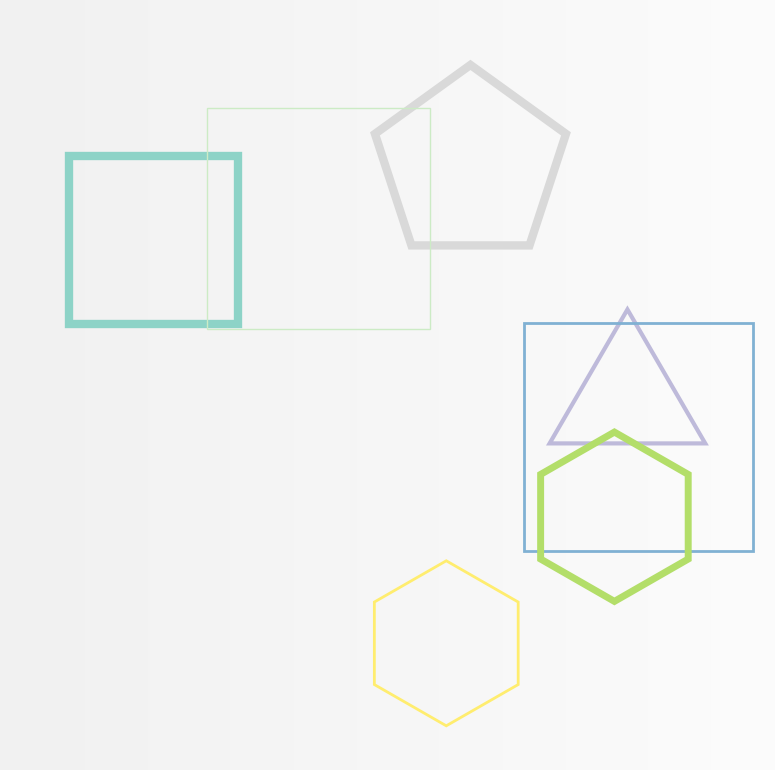[{"shape": "square", "thickness": 3, "radius": 0.55, "center": [0.198, 0.689]}, {"shape": "triangle", "thickness": 1.5, "radius": 0.58, "center": [0.81, 0.482]}, {"shape": "square", "thickness": 1, "radius": 0.74, "center": [0.824, 0.433]}, {"shape": "hexagon", "thickness": 2.5, "radius": 0.55, "center": [0.793, 0.329]}, {"shape": "pentagon", "thickness": 3, "radius": 0.65, "center": [0.607, 0.786]}, {"shape": "square", "thickness": 0.5, "radius": 0.72, "center": [0.411, 0.716]}, {"shape": "hexagon", "thickness": 1, "radius": 0.54, "center": [0.576, 0.165]}]